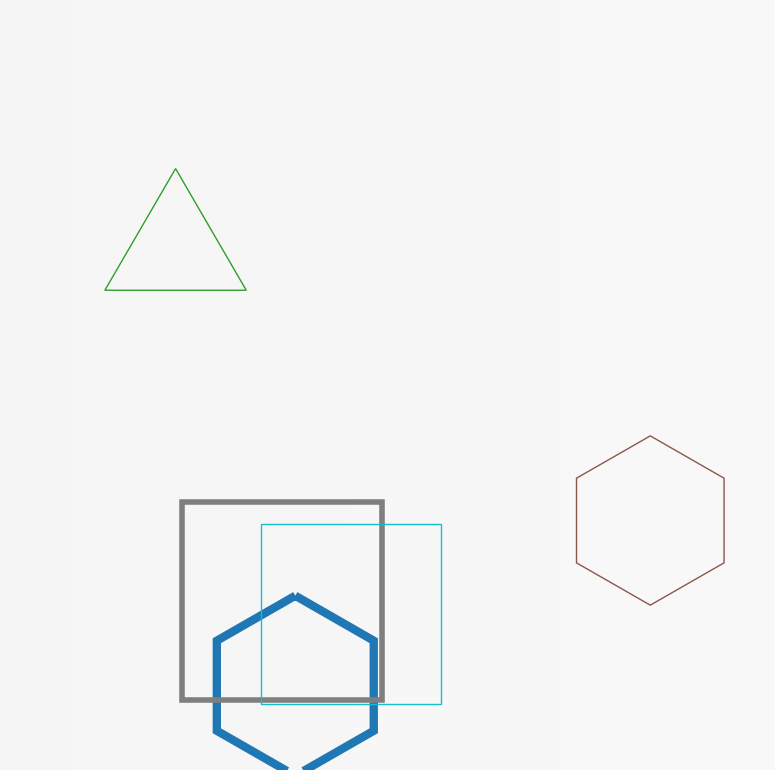[{"shape": "hexagon", "thickness": 3, "radius": 0.58, "center": [0.381, 0.109]}, {"shape": "triangle", "thickness": 0.5, "radius": 0.53, "center": [0.227, 0.676]}, {"shape": "hexagon", "thickness": 0.5, "radius": 0.55, "center": [0.839, 0.324]}, {"shape": "square", "thickness": 2, "radius": 0.64, "center": [0.364, 0.219]}, {"shape": "square", "thickness": 0.5, "radius": 0.58, "center": [0.453, 0.203]}]